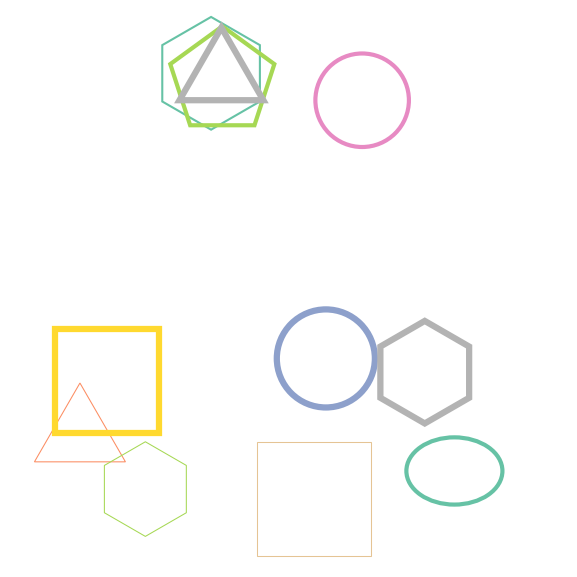[{"shape": "hexagon", "thickness": 1, "radius": 0.49, "center": [0.366, 0.872]}, {"shape": "oval", "thickness": 2, "radius": 0.42, "center": [0.787, 0.184]}, {"shape": "triangle", "thickness": 0.5, "radius": 0.45, "center": [0.138, 0.245]}, {"shape": "circle", "thickness": 3, "radius": 0.42, "center": [0.564, 0.378]}, {"shape": "circle", "thickness": 2, "radius": 0.4, "center": [0.627, 0.826]}, {"shape": "pentagon", "thickness": 2, "radius": 0.47, "center": [0.385, 0.859]}, {"shape": "hexagon", "thickness": 0.5, "radius": 0.41, "center": [0.252, 0.152]}, {"shape": "square", "thickness": 3, "radius": 0.45, "center": [0.185, 0.339]}, {"shape": "square", "thickness": 0.5, "radius": 0.49, "center": [0.544, 0.135]}, {"shape": "triangle", "thickness": 3, "radius": 0.42, "center": [0.383, 0.868]}, {"shape": "hexagon", "thickness": 3, "radius": 0.44, "center": [0.736, 0.355]}]